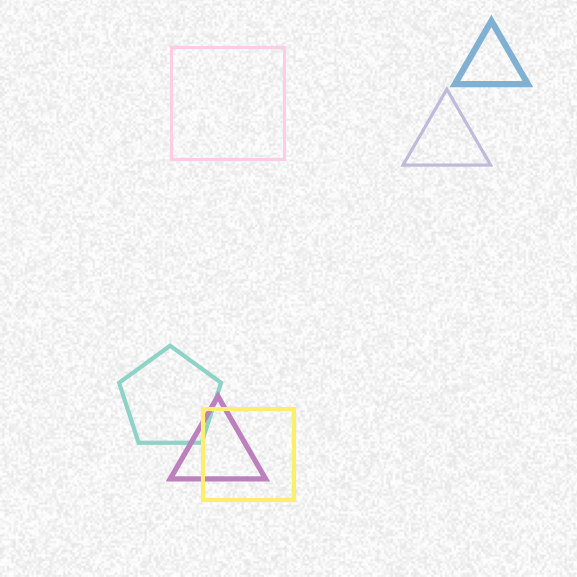[{"shape": "pentagon", "thickness": 2, "radius": 0.46, "center": [0.295, 0.308]}, {"shape": "triangle", "thickness": 1.5, "radius": 0.44, "center": [0.774, 0.757]}, {"shape": "triangle", "thickness": 3, "radius": 0.36, "center": [0.851, 0.89]}, {"shape": "square", "thickness": 1.5, "radius": 0.49, "center": [0.394, 0.821]}, {"shape": "triangle", "thickness": 2.5, "radius": 0.48, "center": [0.377, 0.218]}, {"shape": "square", "thickness": 2, "radius": 0.4, "center": [0.43, 0.213]}]